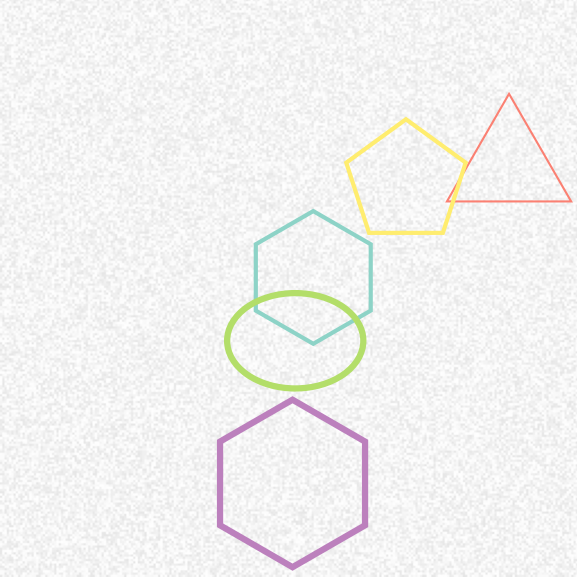[{"shape": "hexagon", "thickness": 2, "radius": 0.57, "center": [0.542, 0.519]}, {"shape": "triangle", "thickness": 1, "radius": 0.62, "center": [0.881, 0.712]}, {"shape": "oval", "thickness": 3, "radius": 0.59, "center": [0.511, 0.409]}, {"shape": "hexagon", "thickness": 3, "radius": 0.72, "center": [0.507, 0.162]}, {"shape": "pentagon", "thickness": 2, "radius": 0.54, "center": [0.703, 0.684]}]